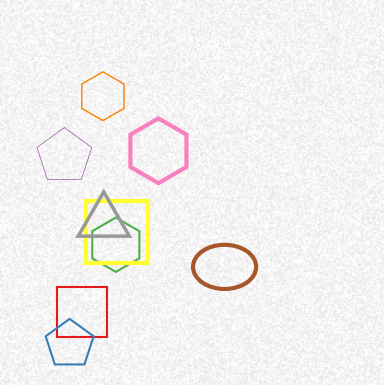[{"shape": "square", "thickness": 1.5, "radius": 0.32, "center": [0.212, 0.19]}, {"shape": "pentagon", "thickness": 1.5, "radius": 0.33, "center": [0.181, 0.106]}, {"shape": "hexagon", "thickness": 1.5, "radius": 0.35, "center": [0.301, 0.364]}, {"shape": "pentagon", "thickness": 0.5, "radius": 0.37, "center": [0.167, 0.594]}, {"shape": "hexagon", "thickness": 1, "radius": 0.32, "center": [0.267, 0.75]}, {"shape": "square", "thickness": 3, "radius": 0.4, "center": [0.305, 0.397]}, {"shape": "oval", "thickness": 3, "radius": 0.41, "center": [0.583, 0.307]}, {"shape": "hexagon", "thickness": 3, "radius": 0.42, "center": [0.412, 0.608]}, {"shape": "triangle", "thickness": 2.5, "radius": 0.38, "center": [0.269, 0.425]}]